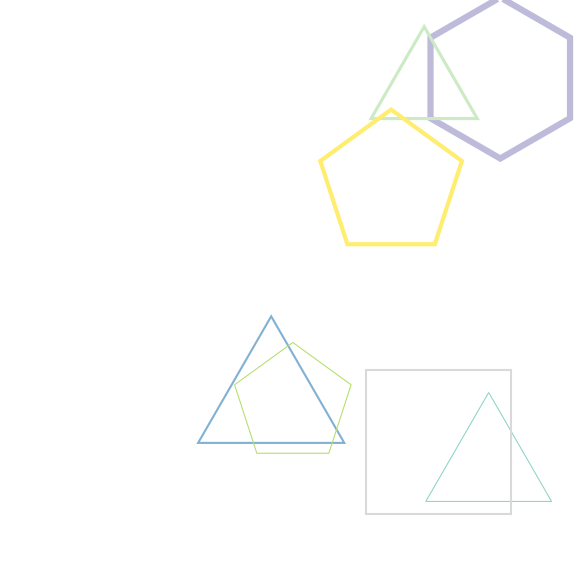[{"shape": "triangle", "thickness": 0.5, "radius": 0.63, "center": [0.846, 0.194]}, {"shape": "hexagon", "thickness": 3, "radius": 0.7, "center": [0.866, 0.864]}, {"shape": "triangle", "thickness": 1, "radius": 0.73, "center": [0.47, 0.305]}, {"shape": "pentagon", "thickness": 0.5, "radius": 0.53, "center": [0.507, 0.3]}, {"shape": "square", "thickness": 1, "radius": 0.63, "center": [0.76, 0.234]}, {"shape": "triangle", "thickness": 1.5, "radius": 0.53, "center": [0.735, 0.847]}, {"shape": "pentagon", "thickness": 2, "radius": 0.64, "center": [0.677, 0.681]}]